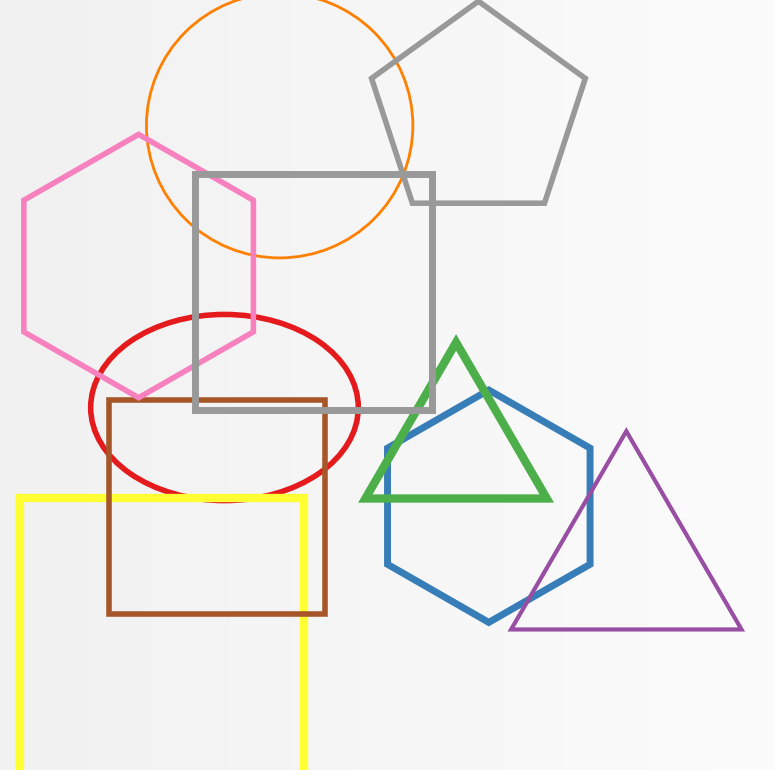[{"shape": "oval", "thickness": 2, "radius": 0.86, "center": [0.29, 0.471]}, {"shape": "hexagon", "thickness": 2.5, "radius": 0.75, "center": [0.631, 0.343]}, {"shape": "triangle", "thickness": 3, "radius": 0.68, "center": [0.589, 0.42]}, {"shape": "triangle", "thickness": 1.5, "radius": 0.86, "center": [0.808, 0.268]}, {"shape": "circle", "thickness": 1, "radius": 0.86, "center": [0.361, 0.837]}, {"shape": "square", "thickness": 3, "radius": 0.91, "center": [0.209, 0.17]}, {"shape": "square", "thickness": 2, "radius": 0.7, "center": [0.28, 0.342]}, {"shape": "hexagon", "thickness": 2, "radius": 0.85, "center": [0.179, 0.654]}, {"shape": "pentagon", "thickness": 2, "radius": 0.72, "center": [0.617, 0.853]}, {"shape": "square", "thickness": 2.5, "radius": 0.76, "center": [0.404, 0.621]}]